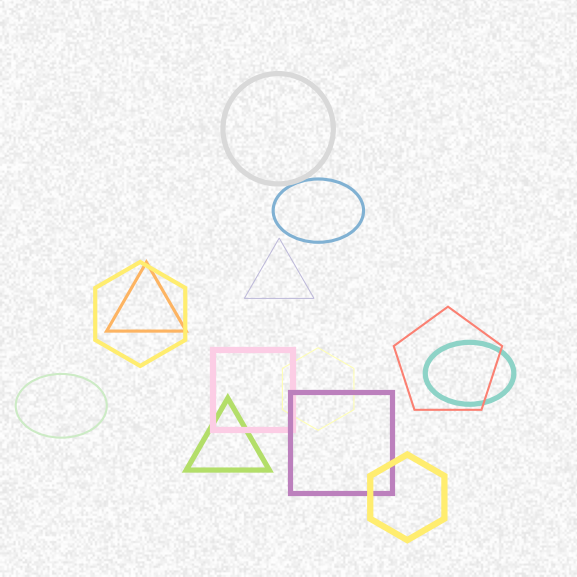[{"shape": "oval", "thickness": 2.5, "radius": 0.38, "center": [0.813, 0.353]}, {"shape": "hexagon", "thickness": 0.5, "radius": 0.36, "center": [0.551, 0.325]}, {"shape": "triangle", "thickness": 0.5, "radius": 0.35, "center": [0.483, 0.517]}, {"shape": "pentagon", "thickness": 1, "radius": 0.49, "center": [0.776, 0.369]}, {"shape": "oval", "thickness": 1.5, "radius": 0.39, "center": [0.551, 0.634]}, {"shape": "triangle", "thickness": 1.5, "radius": 0.4, "center": [0.254, 0.466]}, {"shape": "triangle", "thickness": 2.5, "radius": 0.42, "center": [0.394, 0.227]}, {"shape": "square", "thickness": 3, "radius": 0.35, "center": [0.438, 0.323]}, {"shape": "circle", "thickness": 2.5, "radius": 0.48, "center": [0.482, 0.776]}, {"shape": "square", "thickness": 2.5, "radius": 0.44, "center": [0.591, 0.233]}, {"shape": "oval", "thickness": 1, "radius": 0.39, "center": [0.106, 0.296]}, {"shape": "hexagon", "thickness": 3, "radius": 0.37, "center": [0.705, 0.138]}, {"shape": "hexagon", "thickness": 2, "radius": 0.45, "center": [0.243, 0.455]}]